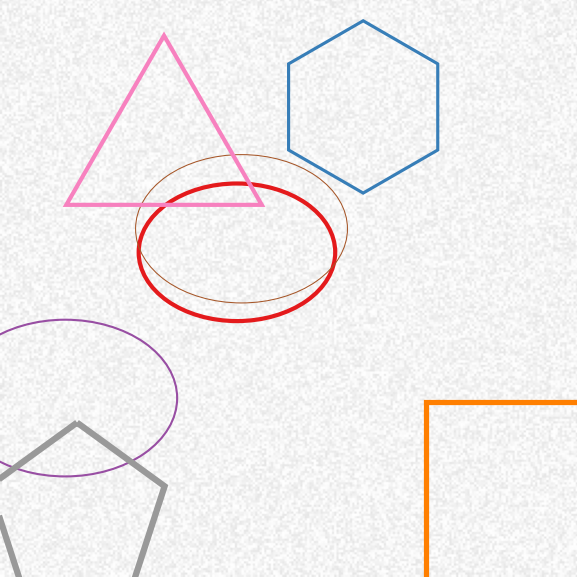[{"shape": "oval", "thickness": 2, "radius": 0.85, "center": [0.41, 0.562]}, {"shape": "hexagon", "thickness": 1.5, "radius": 0.75, "center": [0.629, 0.814]}, {"shape": "oval", "thickness": 1, "radius": 0.97, "center": [0.113, 0.31]}, {"shape": "square", "thickness": 2.5, "radius": 0.79, "center": [0.896, 0.144]}, {"shape": "oval", "thickness": 0.5, "radius": 0.92, "center": [0.418, 0.603]}, {"shape": "triangle", "thickness": 2, "radius": 0.98, "center": [0.284, 0.742]}, {"shape": "pentagon", "thickness": 3, "radius": 0.8, "center": [0.133, 0.108]}]